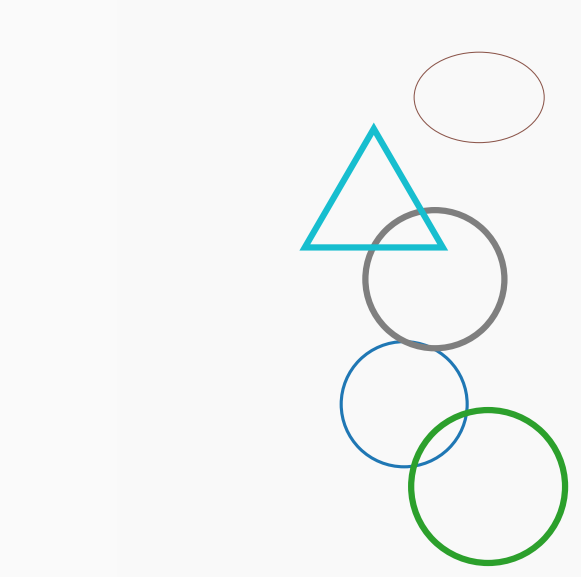[{"shape": "circle", "thickness": 1.5, "radius": 0.54, "center": [0.695, 0.299]}, {"shape": "circle", "thickness": 3, "radius": 0.66, "center": [0.84, 0.157]}, {"shape": "oval", "thickness": 0.5, "radius": 0.56, "center": [0.824, 0.83]}, {"shape": "circle", "thickness": 3, "radius": 0.6, "center": [0.748, 0.516]}, {"shape": "triangle", "thickness": 3, "radius": 0.69, "center": [0.643, 0.639]}]